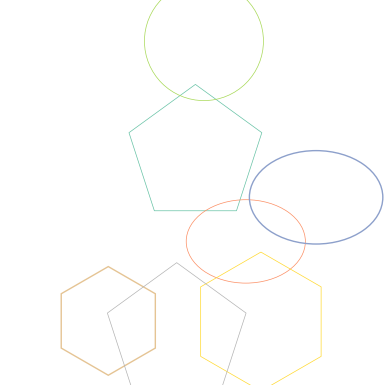[{"shape": "pentagon", "thickness": 0.5, "radius": 0.91, "center": [0.508, 0.599]}, {"shape": "oval", "thickness": 0.5, "radius": 0.77, "center": [0.638, 0.373]}, {"shape": "oval", "thickness": 1, "radius": 0.87, "center": [0.821, 0.487]}, {"shape": "circle", "thickness": 0.5, "radius": 0.77, "center": [0.53, 0.893]}, {"shape": "hexagon", "thickness": 0.5, "radius": 0.9, "center": [0.678, 0.165]}, {"shape": "hexagon", "thickness": 1, "radius": 0.71, "center": [0.281, 0.166]}, {"shape": "pentagon", "thickness": 0.5, "radius": 0.95, "center": [0.459, 0.128]}]